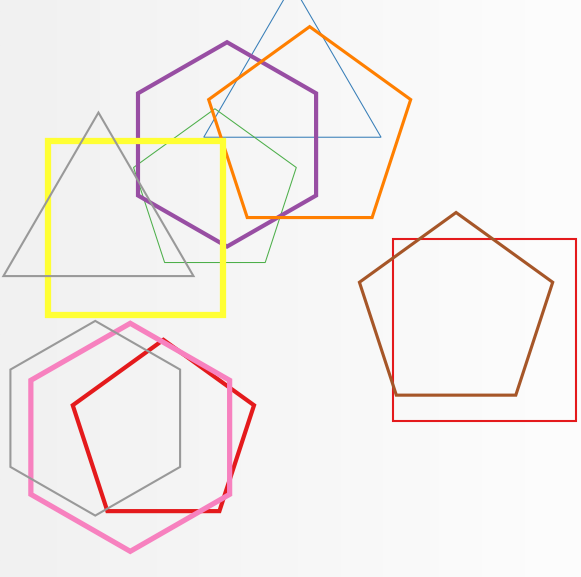[{"shape": "square", "thickness": 1, "radius": 0.79, "center": [0.834, 0.427]}, {"shape": "pentagon", "thickness": 2, "radius": 0.82, "center": [0.281, 0.247]}, {"shape": "triangle", "thickness": 0.5, "radius": 0.88, "center": [0.503, 0.85]}, {"shape": "pentagon", "thickness": 0.5, "radius": 0.74, "center": [0.37, 0.664]}, {"shape": "hexagon", "thickness": 2, "radius": 0.88, "center": [0.391, 0.749]}, {"shape": "pentagon", "thickness": 1.5, "radius": 0.91, "center": [0.533, 0.77]}, {"shape": "square", "thickness": 3, "radius": 0.76, "center": [0.233, 0.604]}, {"shape": "pentagon", "thickness": 1.5, "radius": 0.87, "center": [0.785, 0.456]}, {"shape": "hexagon", "thickness": 2.5, "radius": 0.99, "center": [0.224, 0.242]}, {"shape": "triangle", "thickness": 1, "radius": 0.94, "center": [0.169, 0.615]}, {"shape": "hexagon", "thickness": 1, "radius": 0.84, "center": [0.164, 0.275]}]